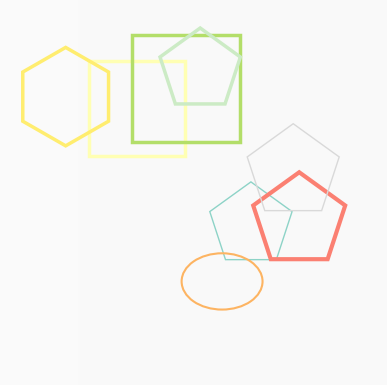[{"shape": "pentagon", "thickness": 1, "radius": 0.56, "center": [0.648, 0.416]}, {"shape": "square", "thickness": 2.5, "radius": 0.62, "center": [0.353, 0.718]}, {"shape": "pentagon", "thickness": 3, "radius": 0.62, "center": [0.772, 0.428]}, {"shape": "oval", "thickness": 1.5, "radius": 0.52, "center": [0.573, 0.269]}, {"shape": "square", "thickness": 2.5, "radius": 0.7, "center": [0.481, 0.771]}, {"shape": "pentagon", "thickness": 1, "radius": 0.62, "center": [0.757, 0.554]}, {"shape": "pentagon", "thickness": 2.5, "radius": 0.55, "center": [0.517, 0.818]}, {"shape": "hexagon", "thickness": 2.5, "radius": 0.64, "center": [0.169, 0.749]}]